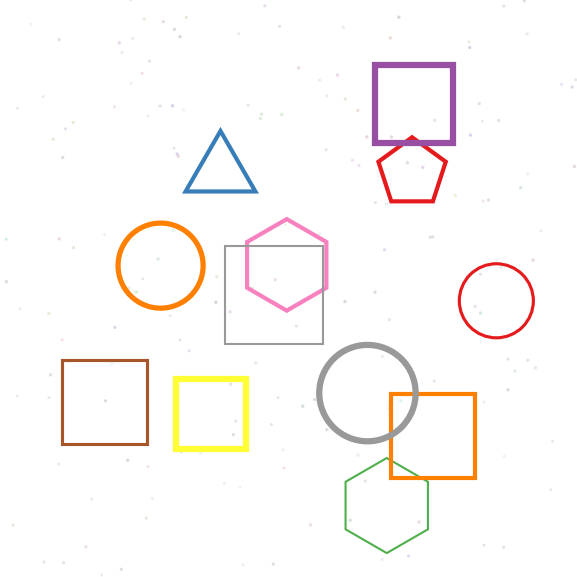[{"shape": "pentagon", "thickness": 2, "radius": 0.31, "center": [0.714, 0.7]}, {"shape": "circle", "thickness": 1.5, "radius": 0.32, "center": [0.859, 0.478]}, {"shape": "triangle", "thickness": 2, "radius": 0.35, "center": [0.382, 0.702]}, {"shape": "hexagon", "thickness": 1, "radius": 0.41, "center": [0.67, 0.124]}, {"shape": "square", "thickness": 3, "radius": 0.34, "center": [0.716, 0.819]}, {"shape": "circle", "thickness": 2.5, "radius": 0.37, "center": [0.278, 0.539]}, {"shape": "square", "thickness": 2, "radius": 0.36, "center": [0.749, 0.244]}, {"shape": "square", "thickness": 3, "radius": 0.3, "center": [0.366, 0.282]}, {"shape": "square", "thickness": 1.5, "radius": 0.37, "center": [0.181, 0.303]}, {"shape": "hexagon", "thickness": 2, "radius": 0.4, "center": [0.497, 0.54]}, {"shape": "square", "thickness": 1, "radius": 0.43, "center": [0.475, 0.488]}, {"shape": "circle", "thickness": 3, "radius": 0.42, "center": [0.636, 0.318]}]